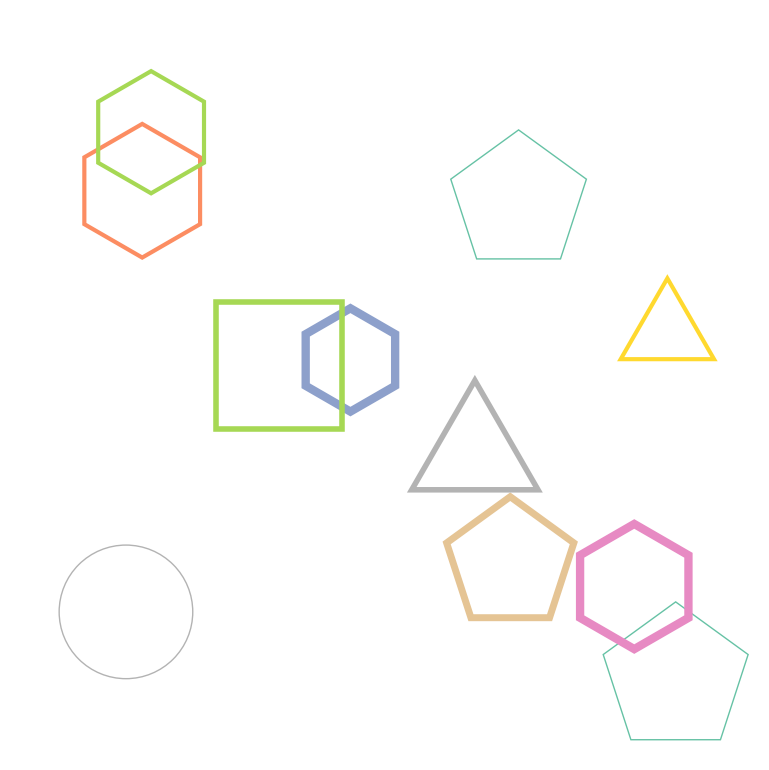[{"shape": "pentagon", "thickness": 0.5, "radius": 0.49, "center": [0.877, 0.119]}, {"shape": "pentagon", "thickness": 0.5, "radius": 0.46, "center": [0.673, 0.739]}, {"shape": "hexagon", "thickness": 1.5, "radius": 0.43, "center": [0.185, 0.752]}, {"shape": "hexagon", "thickness": 3, "radius": 0.34, "center": [0.455, 0.533]}, {"shape": "hexagon", "thickness": 3, "radius": 0.41, "center": [0.824, 0.238]}, {"shape": "hexagon", "thickness": 1.5, "radius": 0.4, "center": [0.196, 0.828]}, {"shape": "square", "thickness": 2, "radius": 0.41, "center": [0.362, 0.526]}, {"shape": "triangle", "thickness": 1.5, "radius": 0.35, "center": [0.867, 0.569]}, {"shape": "pentagon", "thickness": 2.5, "radius": 0.43, "center": [0.663, 0.268]}, {"shape": "triangle", "thickness": 2, "radius": 0.47, "center": [0.617, 0.411]}, {"shape": "circle", "thickness": 0.5, "radius": 0.43, "center": [0.164, 0.205]}]